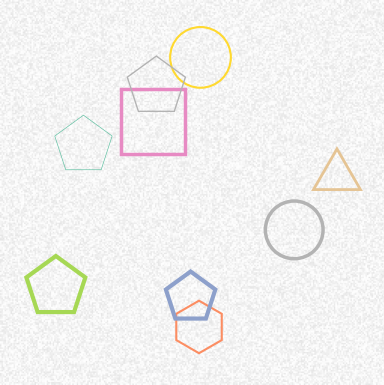[{"shape": "pentagon", "thickness": 0.5, "radius": 0.39, "center": [0.217, 0.623]}, {"shape": "hexagon", "thickness": 1.5, "radius": 0.34, "center": [0.517, 0.151]}, {"shape": "pentagon", "thickness": 3, "radius": 0.34, "center": [0.495, 0.227]}, {"shape": "square", "thickness": 2.5, "radius": 0.42, "center": [0.396, 0.684]}, {"shape": "pentagon", "thickness": 3, "radius": 0.4, "center": [0.145, 0.255]}, {"shape": "circle", "thickness": 1.5, "radius": 0.39, "center": [0.521, 0.851]}, {"shape": "triangle", "thickness": 2, "radius": 0.35, "center": [0.875, 0.543]}, {"shape": "circle", "thickness": 2.5, "radius": 0.37, "center": [0.764, 0.403]}, {"shape": "pentagon", "thickness": 1, "radius": 0.4, "center": [0.406, 0.775]}]